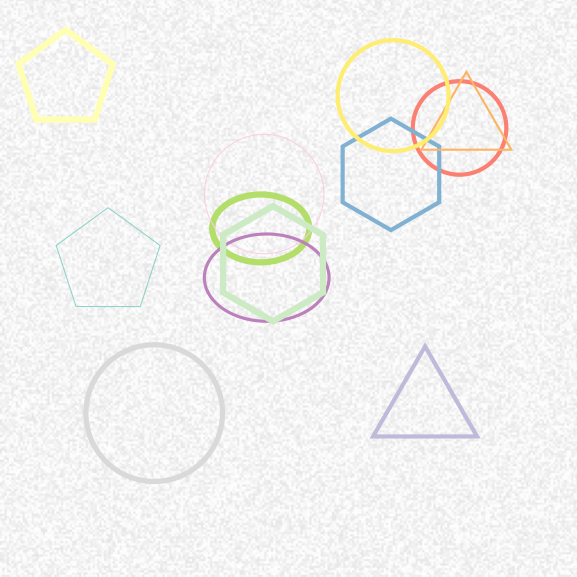[{"shape": "pentagon", "thickness": 0.5, "radius": 0.47, "center": [0.187, 0.545]}, {"shape": "pentagon", "thickness": 3, "radius": 0.43, "center": [0.114, 0.862]}, {"shape": "triangle", "thickness": 2, "radius": 0.52, "center": [0.736, 0.295]}, {"shape": "circle", "thickness": 2, "radius": 0.4, "center": [0.796, 0.778]}, {"shape": "hexagon", "thickness": 2, "radius": 0.48, "center": [0.677, 0.697]}, {"shape": "triangle", "thickness": 1, "radius": 0.45, "center": [0.808, 0.785]}, {"shape": "oval", "thickness": 3, "radius": 0.42, "center": [0.451, 0.604]}, {"shape": "circle", "thickness": 0.5, "radius": 0.52, "center": [0.457, 0.663]}, {"shape": "circle", "thickness": 2.5, "radius": 0.59, "center": [0.267, 0.284]}, {"shape": "oval", "thickness": 1.5, "radius": 0.54, "center": [0.462, 0.518]}, {"shape": "hexagon", "thickness": 3, "radius": 0.5, "center": [0.473, 0.543]}, {"shape": "circle", "thickness": 2, "radius": 0.48, "center": [0.681, 0.834]}]